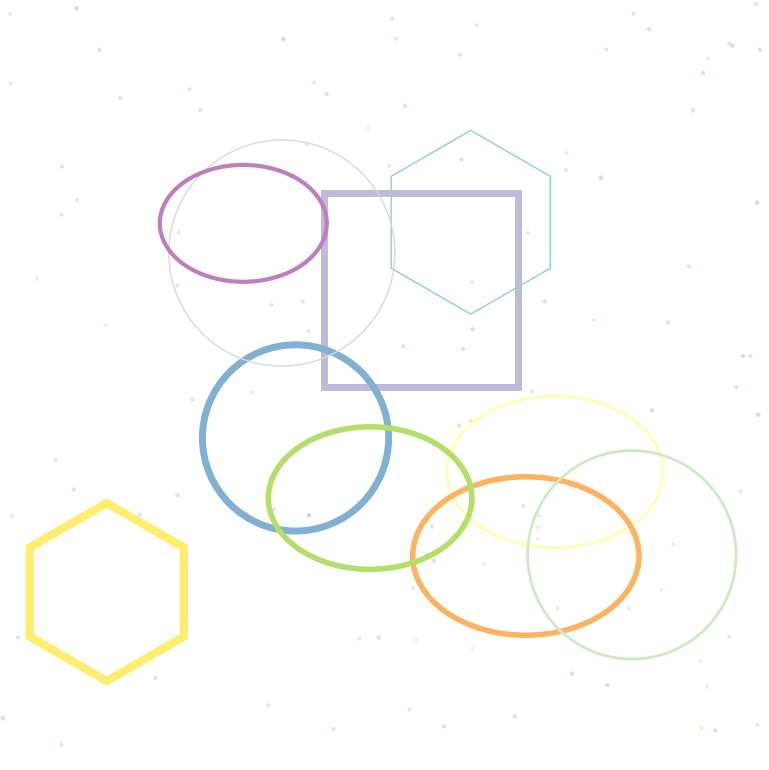[{"shape": "hexagon", "thickness": 0.5, "radius": 0.6, "center": [0.611, 0.711]}, {"shape": "oval", "thickness": 1, "radius": 0.7, "center": [0.72, 0.387]}, {"shape": "square", "thickness": 2.5, "radius": 0.63, "center": [0.547, 0.624]}, {"shape": "circle", "thickness": 2.5, "radius": 0.6, "center": [0.384, 0.431]}, {"shape": "oval", "thickness": 2, "radius": 0.73, "center": [0.683, 0.278]}, {"shape": "oval", "thickness": 2, "radius": 0.66, "center": [0.481, 0.353]}, {"shape": "circle", "thickness": 0.5, "radius": 0.73, "center": [0.366, 0.671]}, {"shape": "oval", "thickness": 1.5, "radius": 0.54, "center": [0.316, 0.71]}, {"shape": "circle", "thickness": 1, "radius": 0.68, "center": [0.821, 0.279]}, {"shape": "hexagon", "thickness": 3, "radius": 0.58, "center": [0.139, 0.231]}]